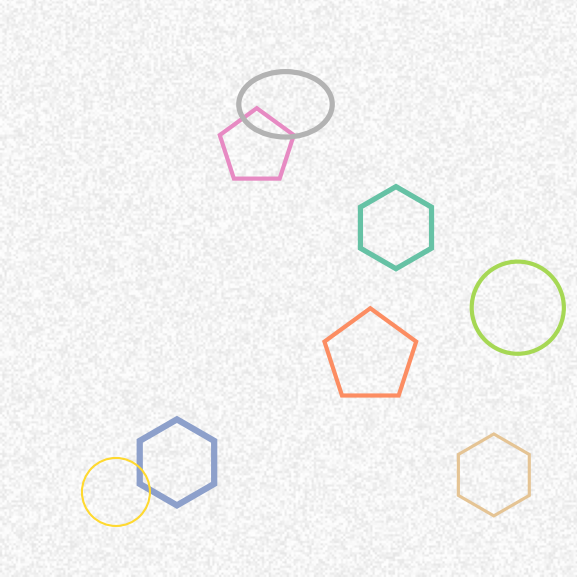[{"shape": "hexagon", "thickness": 2.5, "radius": 0.36, "center": [0.686, 0.605]}, {"shape": "pentagon", "thickness": 2, "radius": 0.42, "center": [0.641, 0.382]}, {"shape": "hexagon", "thickness": 3, "radius": 0.37, "center": [0.306, 0.198]}, {"shape": "pentagon", "thickness": 2, "radius": 0.34, "center": [0.445, 0.744]}, {"shape": "circle", "thickness": 2, "radius": 0.4, "center": [0.897, 0.466]}, {"shape": "circle", "thickness": 1, "radius": 0.29, "center": [0.201, 0.147]}, {"shape": "hexagon", "thickness": 1.5, "radius": 0.35, "center": [0.855, 0.177]}, {"shape": "oval", "thickness": 2.5, "radius": 0.4, "center": [0.494, 0.819]}]